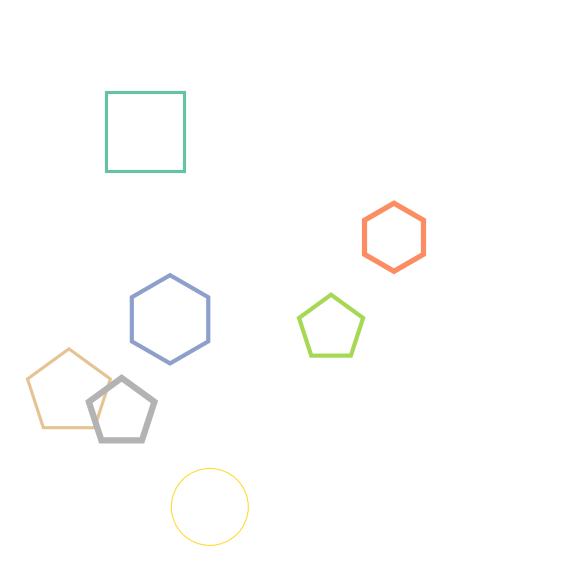[{"shape": "square", "thickness": 1.5, "radius": 0.34, "center": [0.25, 0.772]}, {"shape": "hexagon", "thickness": 2.5, "radius": 0.29, "center": [0.682, 0.588]}, {"shape": "hexagon", "thickness": 2, "radius": 0.38, "center": [0.294, 0.446]}, {"shape": "pentagon", "thickness": 2, "radius": 0.29, "center": [0.573, 0.431]}, {"shape": "circle", "thickness": 0.5, "radius": 0.33, "center": [0.363, 0.121]}, {"shape": "pentagon", "thickness": 1.5, "radius": 0.38, "center": [0.119, 0.32]}, {"shape": "pentagon", "thickness": 3, "radius": 0.3, "center": [0.211, 0.285]}]